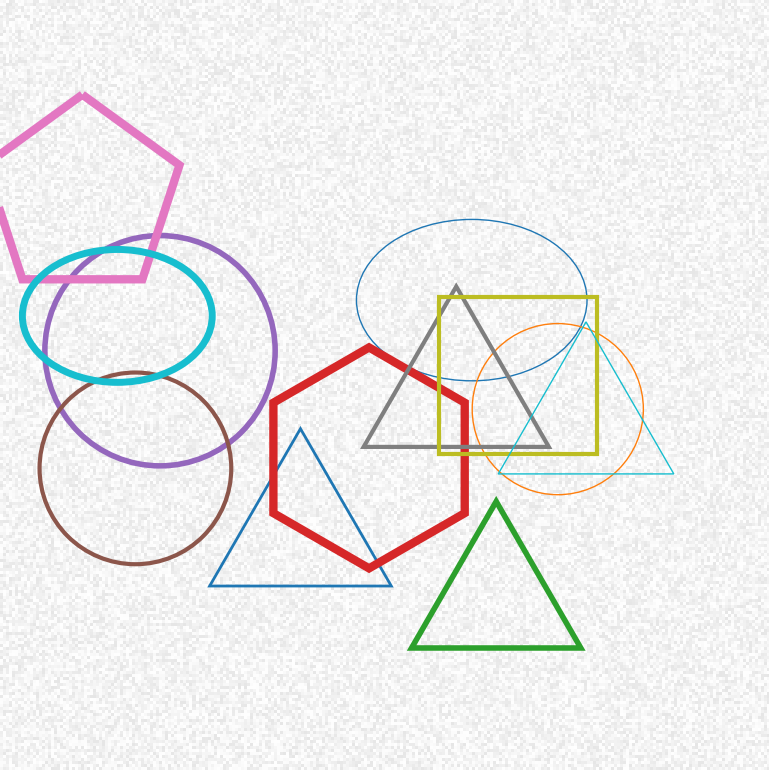[{"shape": "oval", "thickness": 0.5, "radius": 0.75, "center": [0.613, 0.61]}, {"shape": "triangle", "thickness": 1, "radius": 0.68, "center": [0.39, 0.307]}, {"shape": "circle", "thickness": 0.5, "radius": 0.56, "center": [0.724, 0.469]}, {"shape": "triangle", "thickness": 2, "radius": 0.63, "center": [0.644, 0.222]}, {"shape": "hexagon", "thickness": 3, "radius": 0.72, "center": [0.479, 0.405]}, {"shape": "circle", "thickness": 2, "radius": 0.75, "center": [0.208, 0.545]}, {"shape": "circle", "thickness": 1.5, "radius": 0.62, "center": [0.176, 0.392]}, {"shape": "pentagon", "thickness": 3, "radius": 0.66, "center": [0.107, 0.745]}, {"shape": "triangle", "thickness": 1.5, "radius": 0.69, "center": [0.593, 0.489]}, {"shape": "square", "thickness": 1.5, "radius": 0.51, "center": [0.673, 0.512]}, {"shape": "oval", "thickness": 2.5, "radius": 0.62, "center": [0.152, 0.59]}, {"shape": "triangle", "thickness": 0.5, "radius": 0.66, "center": [0.761, 0.45]}]